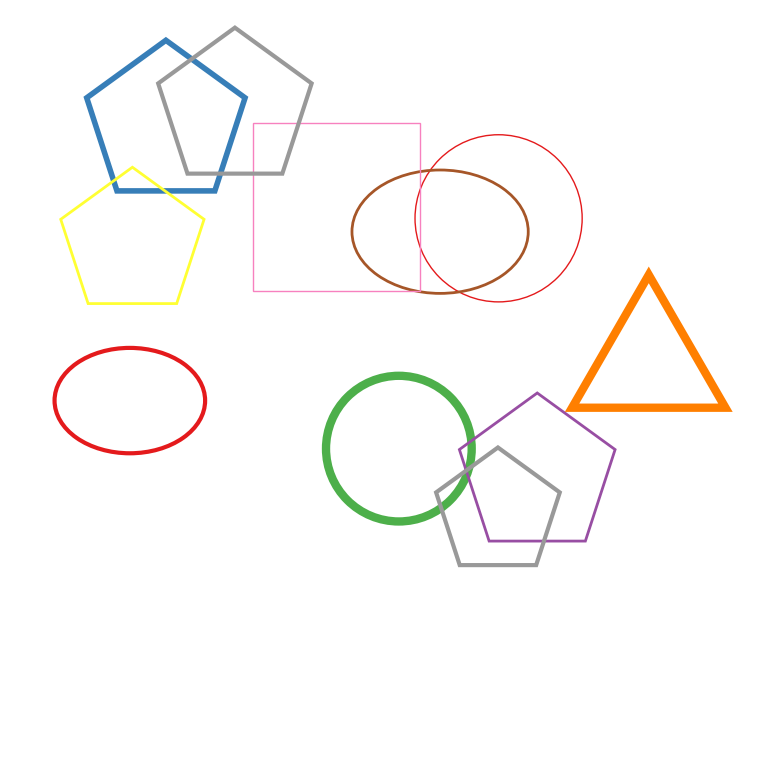[{"shape": "oval", "thickness": 1.5, "radius": 0.49, "center": [0.169, 0.48]}, {"shape": "circle", "thickness": 0.5, "radius": 0.54, "center": [0.648, 0.716]}, {"shape": "pentagon", "thickness": 2, "radius": 0.54, "center": [0.215, 0.84]}, {"shape": "circle", "thickness": 3, "radius": 0.47, "center": [0.518, 0.417]}, {"shape": "pentagon", "thickness": 1, "radius": 0.53, "center": [0.698, 0.383]}, {"shape": "triangle", "thickness": 3, "radius": 0.58, "center": [0.843, 0.528]}, {"shape": "pentagon", "thickness": 1, "radius": 0.49, "center": [0.172, 0.685]}, {"shape": "oval", "thickness": 1, "radius": 0.57, "center": [0.572, 0.699]}, {"shape": "square", "thickness": 0.5, "radius": 0.54, "center": [0.437, 0.731]}, {"shape": "pentagon", "thickness": 1.5, "radius": 0.42, "center": [0.647, 0.334]}, {"shape": "pentagon", "thickness": 1.5, "radius": 0.52, "center": [0.305, 0.859]}]